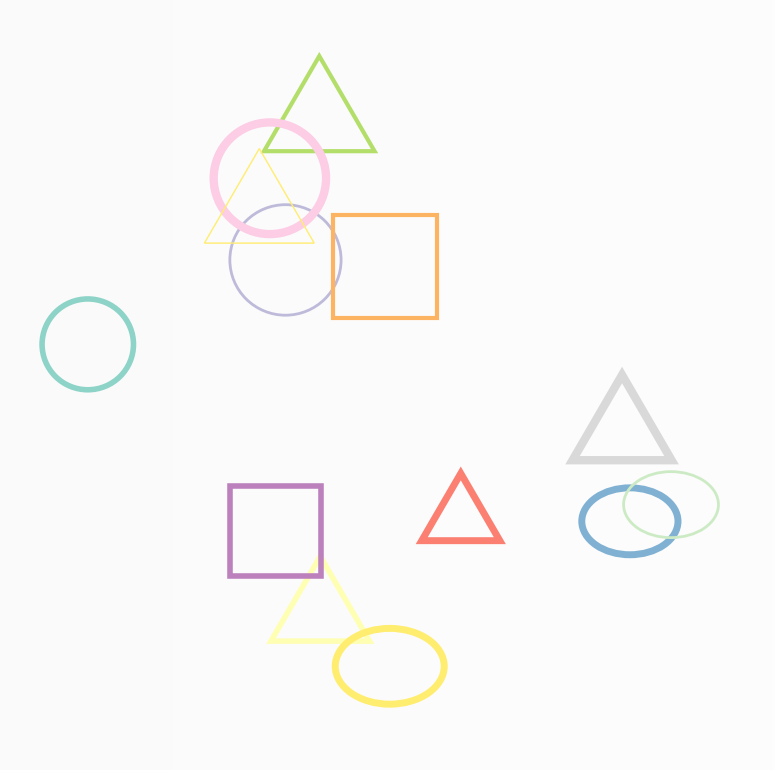[{"shape": "circle", "thickness": 2, "radius": 0.29, "center": [0.113, 0.553]}, {"shape": "triangle", "thickness": 2, "radius": 0.37, "center": [0.413, 0.204]}, {"shape": "circle", "thickness": 1, "radius": 0.36, "center": [0.368, 0.662]}, {"shape": "triangle", "thickness": 2.5, "radius": 0.29, "center": [0.595, 0.327]}, {"shape": "oval", "thickness": 2.5, "radius": 0.31, "center": [0.813, 0.323]}, {"shape": "square", "thickness": 1.5, "radius": 0.34, "center": [0.496, 0.654]}, {"shape": "triangle", "thickness": 1.5, "radius": 0.41, "center": [0.412, 0.845]}, {"shape": "circle", "thickness": 3, "radius": 0.36, "center": [0.348, 0.768]}, {"shape": "triangle", "thickness": 3, "radius": 0.37, "center": [0.803, 0.439]}, {"shape": "square", "thickness": 2, "radius": 0.29, "center": [0.356, 0.311]}, {"shape": "oval", "thickness": 1, "radius": 0.31, "center": [0.866, 0.345]}, {"shape": "triangle", "thickness": 0.5, "radius": 0.41, "center": [0.335, 0.725]}, {"shape": "oval", "thickness": 2.5, "radius": 0.35, "center": [0.503, 0.135]}]